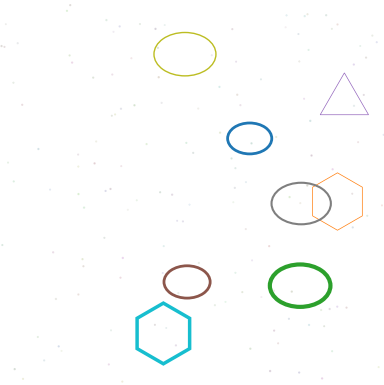[{"shape": "oval", "thickness": 2, "radius": 0.29, "center": [0.649, 0.64]}, {"shape": "hexagon", "thickness": 0.5, "radius": 0.37, "center": [0.877, 0.477]}, {"shape": "oval", "thickness": 3, "radius": 0.39, "center": [0.78, 0.258]}, {"shape": "triangle", "thickness": 0.5, "radius": 0.36, "center": [0.894, 0.738]}, {"shape": "oval", "thickness": 2, "radius": 0.3, "center": [0.486, 0.268]}, {"shape": "oval", "thickness": 1.5, "radius": 0.39, "center": [0.782, 0.471]}, {"shape": "oval", "thickness": 1, "radius": 0.4, "center": [0.48, 0.859]}, {"shape": "hexagon", "thickness": 2.5, "radius": 0.39, "center": [0.424, 0.134]}]